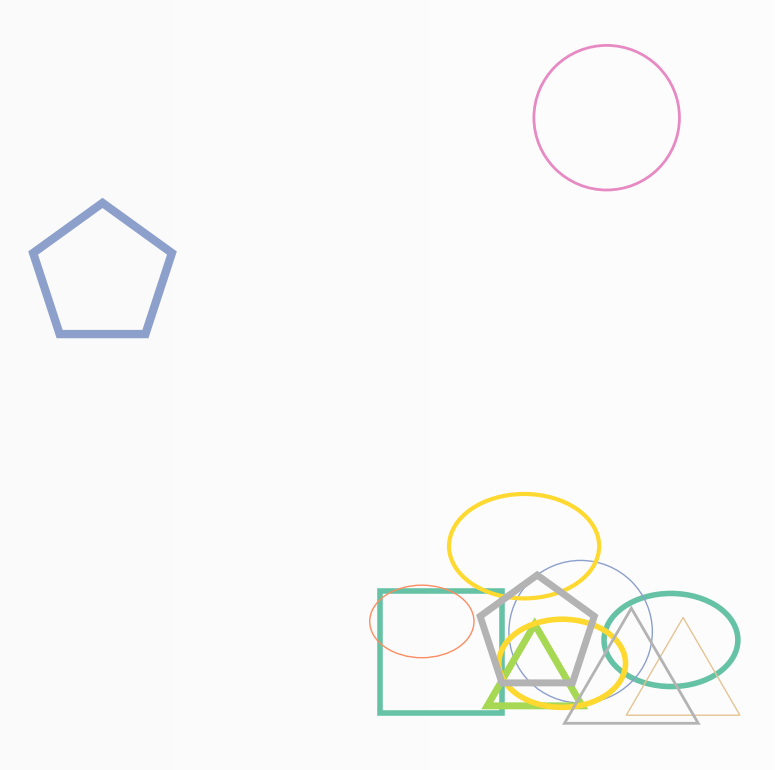[{"shape": "oval", "thickness": 2, "radius": 0.43, "center": [0.866, 0.169]}, {"shape": "square", "thickness": 2, "radius": 0.39, "center": [0.569, 0.153]}, {"shape": "oval", "thickness": 0.5, "radius": 0.34, "center": [0.544, 0.193]}, {"shape": "circle", "thickness": 0.5, "radius": 0.46, "center": [0.749, 0.18]}, {"shape": "pentagon", "thickness": 3, "radius": 0.47, "center": [0.132, 0.642]}, {"shape": "circle", "thickness": 1, "radius": 0.47, "center": [0.783, 0.847]}, {"shape": "triangle", "thickness": 2.5, "radius": 0.35, "center": [0.69, 0.119]}, {"shape": "oval", "thickness": 1.5, "radius": 0.48, "center": [0.676, 0.291]}, {"shape": "oval", "thickness": 2, "radius": 0.41, "center": [0.725, 0.139]}, {"shape": "triangle", "thickness": 0.5, "radius": 0.42, "center": [0.881, 0.113]}, {"shape": "triangle", "thickness": 1, "radius": 0.5, "center": [0.815, 0.11]}, {"shape": "pentagon", "thickness": 2.5, "radius": 0.39, "center": [0.693, 0.176]}]